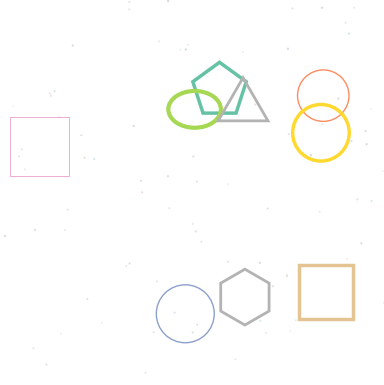[{"shape": "pentagon", "thickness": 2.5, "radius": 0.36, "center": [0.57, 0.765]}, {"shape": "circle", "thickness": 1, "radius": 0.33, "center": [0.84, 0.752]}, {"shape": "circle", "thickness": 1, "radius": 0.38, "center": [0.481, 0.185]}, {"shape": "square", "thickness": 0.5, "radius": 0.38, "center": [0.103, 0.619]}, {"shape": "oval", "thickness": 3, "radius": 0.34, "center": [0.505, 0.716]}, {"shape": "circle", "thickness": 2.5, "radius": 0.37, "center": [0.834, 0.655]}, {"shape": "square", "thickness": 2.5, "radius": 0.35, "center": [0.847, 0.242]}, {"shape": "triangle", "thickness": 2, "radius": 0.37, "center": [0.631, 0.723]}, {"shape": "hexagon", "thickness": 2, "radius": 0.36, "center": [0.636, 0.228]}]